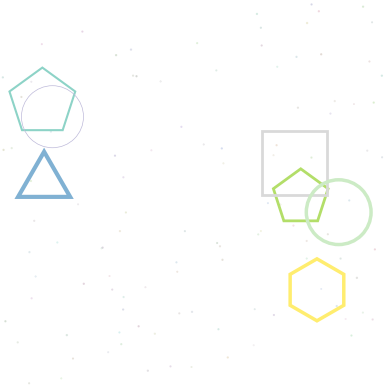[{"shape": "pentagon", "thickness": 1.5, "radius": 0.45, "center": [0.11, 0.735]}, {"shape": "circle", "thickness": 0.5, "radius": 0.4, "center": [0.136, 0.697]}, {"shape": "triangle", "thickness": 3, "radius": 0.39, "center": [0.115, 0.528]}, {"shape": "pentagon", "thickness": 2, "radius": 0.37, "center": [0.781, 0.487]}, {"shape": "square", "thickness": 2, "radius": 0.42, "center": [0.764, 0.577]}, {"shape": "circle", "thickness": 2.5, "radius": 0.42, "center": [0.88, 0.449]}, {"shape": "hexagon", "thickness": 2.5, "radius": 0.4, "center": [0.823, 0.247]}]